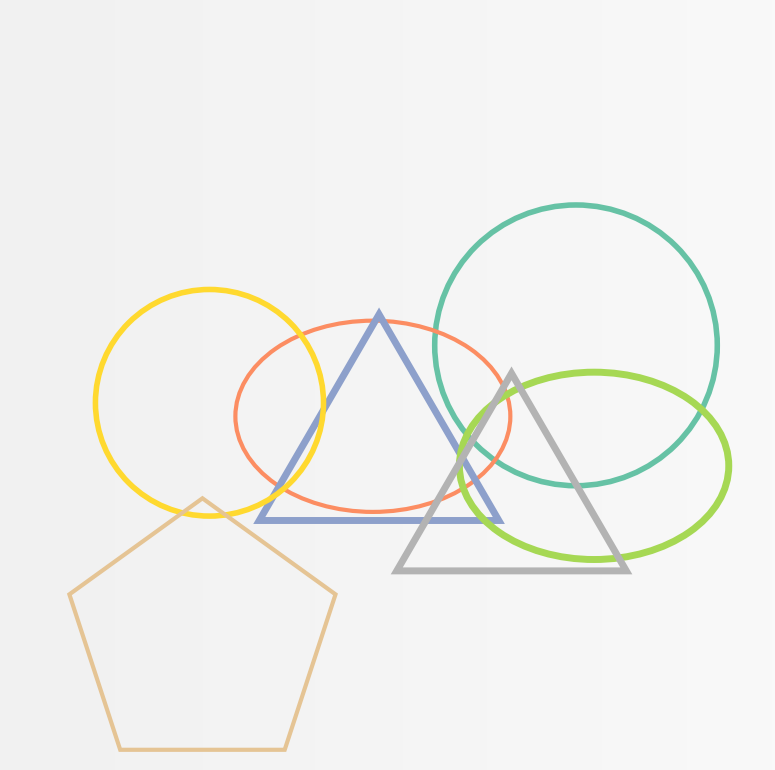[{"shape": "circle", "thickness": 2, "radius": 0.91, "center": [0.743, 0.551]}, {"shape": "oval", "thickness": 1.5, "radius": 0.89, "center": [0.481, 0.459]}, {"shape": "triangle", "thickness": 2.5, "radius": 0.89, "center": [0.489, 0.413]}, {"shape": "oval", "thickness": 2.5, "radius": 0.87, "center": [0.767, 0.395]}, {"shape": "circle", "thickness": 2, "radius": 0.74, "center": [0.27, 0.477]}, {"shape": "pentagon", "thickness": 1.5, "radius": 0.9, "center": [0.261, 0.172]}, {"shape": "triangle", "thickness": 2.5, "radius": 0.86, "center": [0.66, 0.344]}]